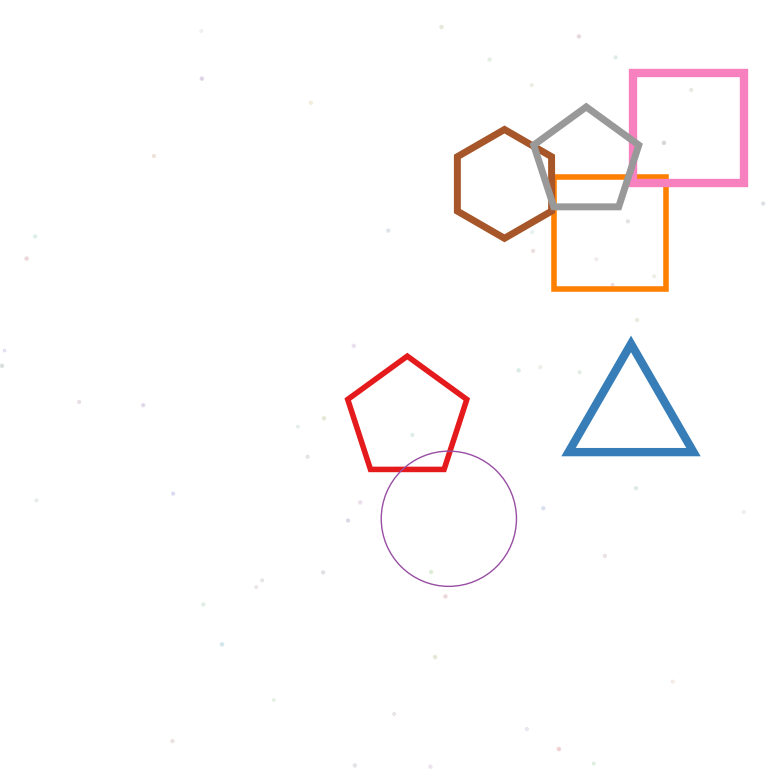[{"shape": "pentagon", "thickness": 2, "radius": 0.41, "center": [0.529, 0.456]}, {"shape": "triangle", "thickness": 3, "radius": 0.47, "center": [0.819, 0.46]}, {"shape": "circle", "thickness": 0.5, "radius": 0.44, "center": [0.583, 0.326]}, {"shape": "square", "thickness": 2, "radius": 0.36, "center": [0.792, 0.697]}, {"shape": "hexagon", "thickness": 2.5, "radius": 0.35, "center": [0.655, 0.761]}, {"shape": "square", "thickness": 3, "radius": 0.36, "center": [0.894, 0.834]}, {"shape": "pentagon", "thickness": 2.5, "radius": 0.36, "center": [0.761, 0.789]}]